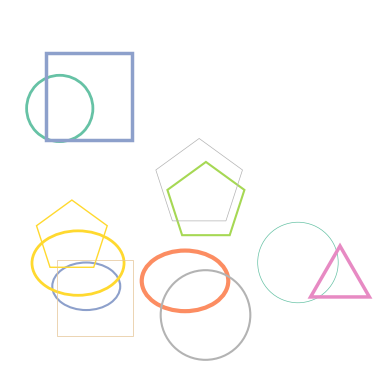[{"shape": "circle", "thickness": 2, "radius": 0.43, "center": [0.155, 0.718]}, {"shape": "circle", "thickness": 0.5, "radius": 0.52, "center": [0.774, 0.318]}, {"shape": "oval", "thickness": 3, "radius": 0.56, "center": [0.481, 0.27]}, {"shape": "square", "thickness": 2.5, "radius": 0.56, "center": [0.231, 0.749]}, {"shape": "oval", "thickness": 1.5, "radius": 0.44, "center": [0.224, 0.256]}, {"shape": "triangle", "thickness": 2.5, "radius": 0.44, "center": [0.883, 0.273]}, {"shape": "pentagon", "thickness": 1.5, "radius": 0.53, "center": [0.535, 0.474]}, {"shape": "pentagon", "thickness": 1, "radius": 0.48, "center": [0.187, 0.384]}, {"shape": "oval", "thickness": 2, "radius": 0.6, "center": [0.203, 0.317]}, {"shape": "square", "thickness": 0.5, "radius": 0.49, "center": [0.248, 0.226]}, {"shape": "pentagon", "thickness": 0.5, "radius": 0.59, "center": [0.517, 0.522]}, {"shape": "circle", "thickness": 1.5, "radius": 0.58, "center": [0.534, 0.182]}]